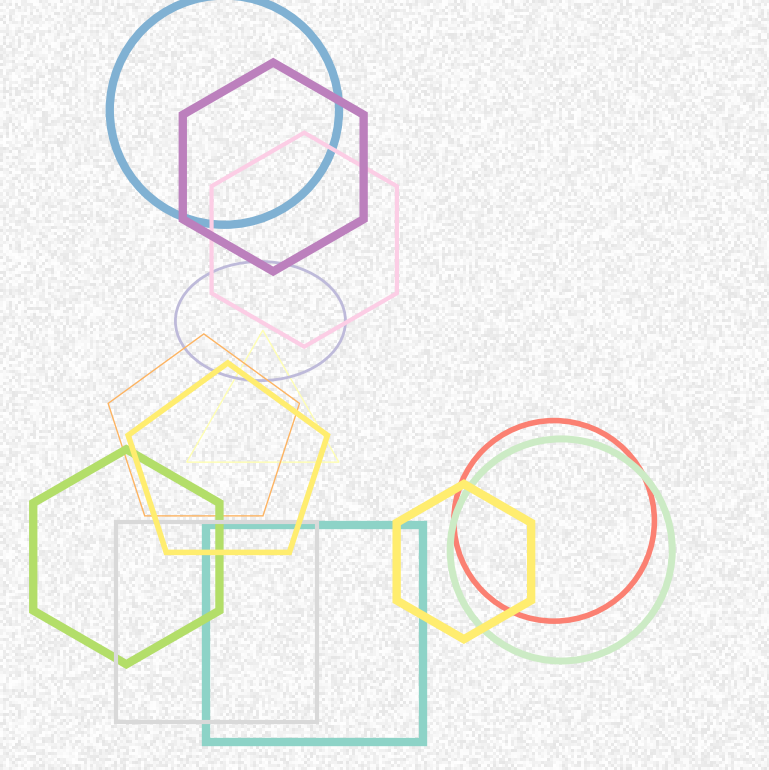[{"shape": "square", "thickness": 3, "radius": 0.7, "center": [0.408, 0.177]}, {"shape": "triangle", "thickness": 0.5, "radius": 0.57, "center": [0.341, 0.457]}, {"shape": "oval", "thickness": 1, "radius": 0.55, "center": [0.338, 0.583]}, {"shape": "circle", "thickness": 2, "radius": 0.65, "center": [0.72, 0.324]}, {"shape": "circle", "thickness": 3, "radius": 0.74, "center": [0.291, 0.857]}, {"shape": "pentagon", "thickness": 0.5, "radius": 0.65, "center": [0.265, 0.436]}, {"shape": "hexagon", "thickness": 3, "radius": 0.7, "center": [0.164, 0.277]}, {"shape": "hexagon", "thickness": 1.5, "radius": 0.69, "center": [0.395, 0.689]}, {"shape": "square", "thickness": 1.5, "radius": 0.65, "center": [0.281, 0.192]}, {"shape": "hexagon", "thickness": 3, "radius": 0.68, "center": [0.355, 0.783]}, {"shape": "circle", "thickness": 2.5, "radius": 0.72, "center": [0.729, 0.286]}, {"shape": "hexagon", "thickness": 3, "radius": 0.5, "center": [0.602, 0.271]}, {"shape": "pentagon", "thickness": 2, "radius": 0.68, "center": [0.296, 0.393]}]